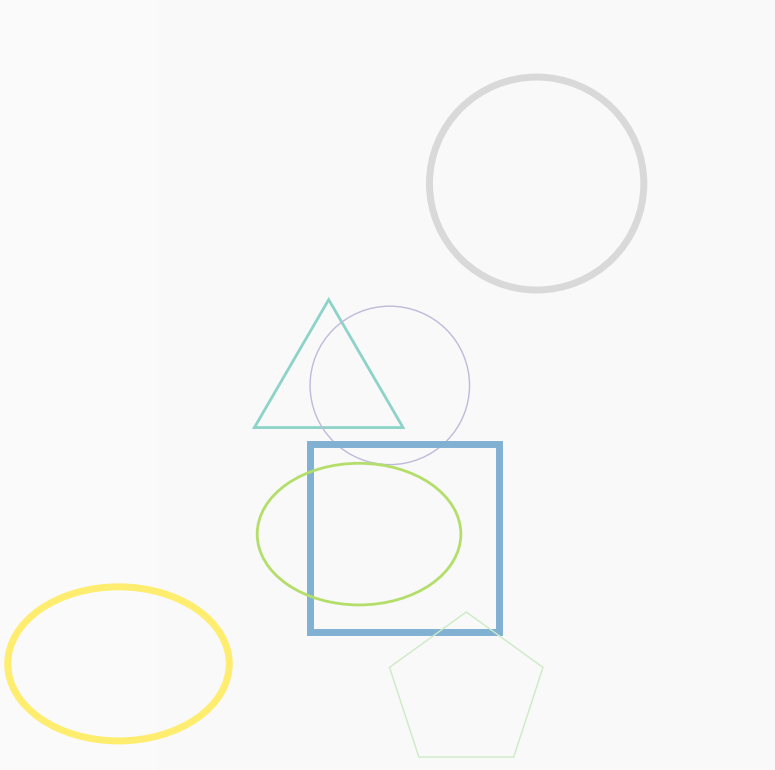[{"shape": "triangle", "thickness": 1, "radius": 0.55, "center": [0.424, 0.5]}, {"shape": "circle", "thickness": 0.5, "radius": 0.51, "center": [0.503, 0.499]}, {"shape": "square", "thickness": 2.5, "radius": 0.61, "center": [0.522, 0.302]}, {"shape": "oval", "thickness": 1, "radius": 0.66, "center": [0.463, 0.306]}, {"shape": "circle", "thickness": 2.5, "radius": 0.69, "center": [0.692, 0.762]}, {"shape": "pentagon", "thickness": 0.5, "radius": 0.52, "center": [0.602, 0.101]}, {"shape": "oval", "thickness": 2.5, "radius": 0.71, "center": [0.153, 0.138]}]